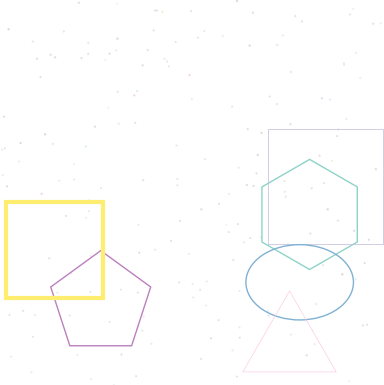[{"shape": "hexagon", "thickness": 1, "radius": 0.71, "center": [0.804, 0.443]}, {"shape": "square", "thickness": 0.5, "radius": 0.75, "center": [0.845, 0.515]}, {"shape": "oval", "thickness": 1, "radius": 0.7, "center": [0.778, 0.267]}, {"shape": "triangle", "thickness": 0.5, "radius": 0.7, "center": [0.752, 0.104]}, {"shape": "pentagon", "thickness": 1, "radius": 0.68, "center": [0.262, 0.212]}, {"shape": "square", "thickness": 3, "radius": 0.63, "center": [0.142, 0.35]}]